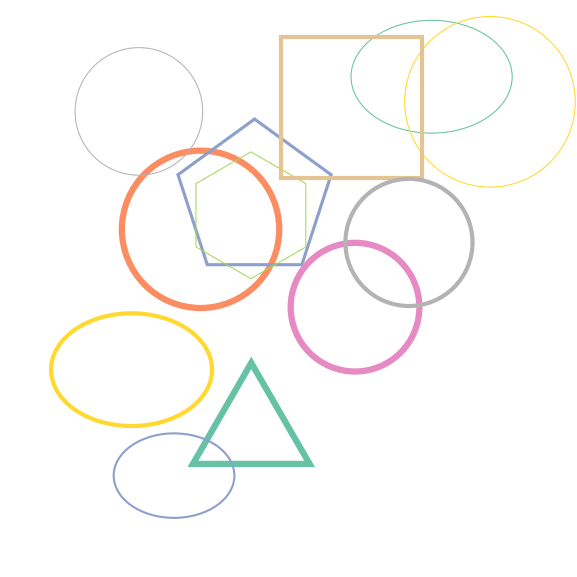[{"shape": "oval", "thickness": 0.5, "radius": 0.7, "center": [0.747, 0.866]}, {"shape": "triangle", "thickness": 3, "radius": 0.58, "center": [0.435, 0.254]}, {"shape": "circle", "thickness": 3, "radius": 0.68, "center": [0.347, 0.602]}, {"shape": "oval", "thickness": 1, "radius": 0.52, "center": [0.301, 0.176]}, {"shape": "pentagon", "thickness": 1.5, "radius": 0.7, "center": [0.441, 0.654]}, {"shape": "circle", "thickness": 3, "radius": 0.56, "center": [0.615, 0.467]}, {"shape": "hexagon", "thickness": 0.5, "radius": 0.55, "center": [0.434, 0.626]}, {"shape": "circle", "thickness": 0.5, "radius": 0.74, "center": [0.848, 0.823]}, {"shape": "oval", "thickness": 2, "radius": 0.7, "center": [0.228, 0.359]}, {"shape": "square", "thickness": 2, "radius": 0.61, "center": [0.609, 0.813]}, {"shape": "circle", "thickness": 0.5, "radius": 0.55, "center": [0.241, 0.806]}, {"shape": "circle", "thickness": 2, "radius": 0.55, "center": [0.708, 0.579]}]